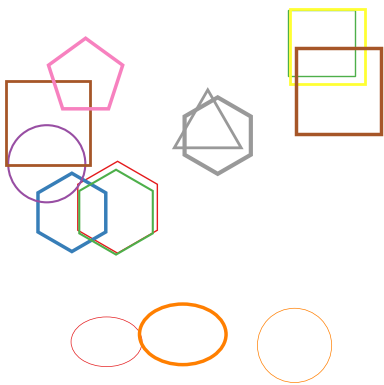[{"shape": "oval", "thickness": 0.5, "radius": 0.46, "center": [0.277, 0.112]}, {"shape": "hexagon", "thickness": 1, "radius": 0.6, "center": [0.305, 0.462]}, {"shape": "hexagon", "thickness": 2.5, "radius": 0.51, "center": [0.187, 0.448]}, {"shape": "hexagon", "thickness": 1.5, "radius": 0.55, "center": [0.301, 0.449]}, {"shape": "square", "thickness": 1, "radius": 0.43, "center": [0.835, 0.888]}, {"shape": "circle", "thickness": 1.5, "radius": 0.5, "center": [0.121, 0.575]}, {"shape": "circle", "thickness": 0.5, "radius": 0.48, "center": [0.765, 0.103]}, {"shape": "oval", "thickness": 2.5, "radius": 0.56, "center": [0.475, 0.132]}, {"shape": "square", "thickness": 2, "radius": 0.49, "center": [0.85, 0.879]}, {"shape": "square", "thickness": 2.5, "radius": 0.55, "center": [0.879, 0.764]}, {"shape": "square", "thickness": 2, "radius": 0.55, "center": [0.124, 0.68]}, {"shape": "pentagon", "thickness": 2.5, "radius": 0.51, "center": [0.222, 0.799]}, {"shape": "triangle", "thickness": 2, "radius": 0.5, "center": [0.54, 0.666]}, {"shape": "hexagon", "thickness": 3, "radius": 0.5, "center": [0.565, 0.648]}]